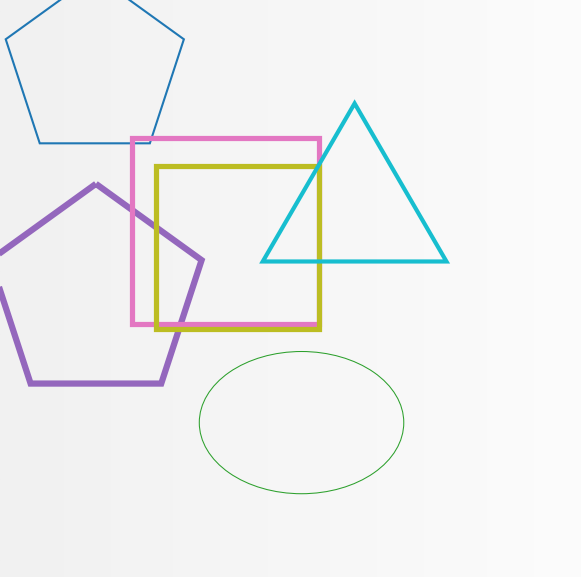[{"shape": "pentagon", "thickness": 1, "radius": 0.81, "center": [0.163, 0.881]}, {"shape": "oval", "thickness": 0.5, "radius": 0.88, "center": [0.519, 0.267]}, {"shape": "pentagon", "thickness": 3, "radius": 0.96, "center": [0.165, 0.49]}, {"shape": "square", "thickness": 2.5, "radius": 0.81, "center": [0.388, 0.599]}, {"shape": "square", "thickness": 2.5, "radius": 0.7, "center": [0.408, 0.57]}, {"shape": "triangle", "thickness": 2, "radius": 0.91, "center": [0.61, 0.638]}]